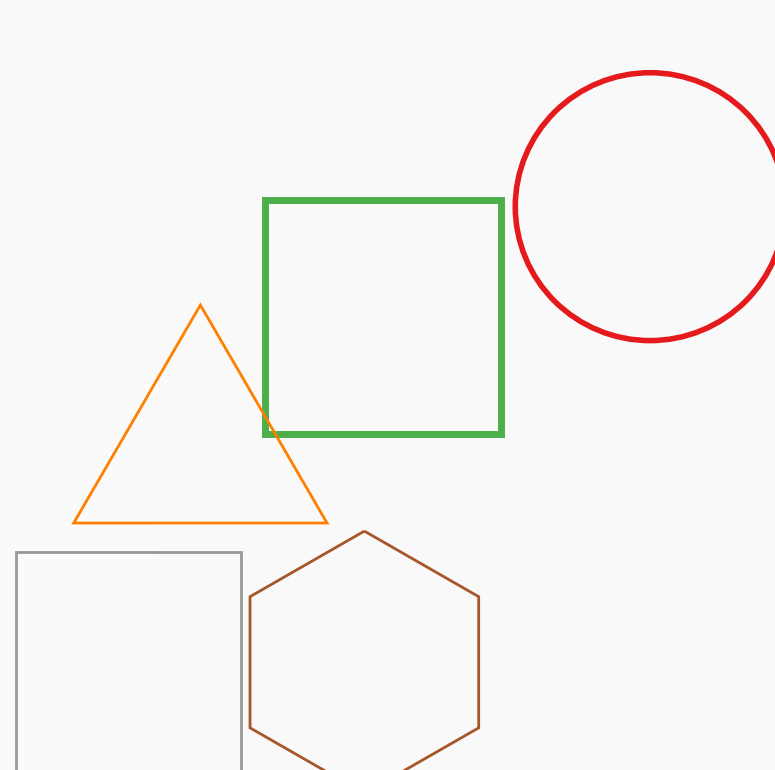[{"shape": "circle", "thickness": 2, "radius": 0.87, "center": [0.839, 0.732]}, {"shape": "square", "thickness": 2.5, "radius": 0.76, "center": [0.494, 0.588]}, {"shape": "triangle", "thickness": 1, "radius": 0.94, "center": [0.259, 0.415]}, {"shape": "hexagon", "thickness": 1, "radius": 0.85, "center": [0.47, 0.14]}, {"shape": "square", "thickness": 1, "radius": 0.73, "center": [0.165, 0.138]}]